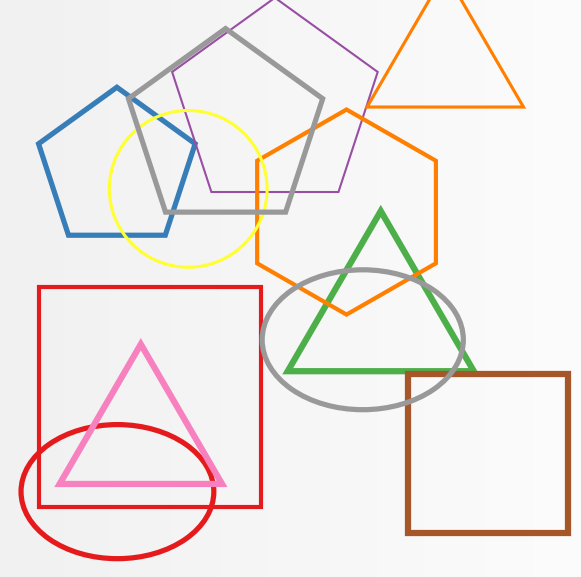[{"shape": "square", "thickness": 2, "radius": 0.95, "center": [0.258, 0.312]}, {"shape": "oval", "thickness": 2.5, "radius": 0.83, "center": [0.202, 0.148]}, {"shape": "pentagon", "thickness": 2.5, "radius": 0.71, "center": [0.201, 0.706]}, {"shape": "triangle", "thickness": 3, "radius": 0.92, "center": [0.655, 0.449]}, {"shape": "pentagon", "thickness": 1, "radius": 0.93, "center": [0.473, 0.817]}, {"shape": "triangle", "thickness": 1.5, "radius": 0.78, "center": [0.766, 0.891]}, {"shape": "hexagon", "thickness": 2, "radius": 0.89, "center": [0.596, 0.632]}, {"shape": "circle", "thickness": 1.5, "radius": 0.68, "center": [0.324, 0.672]}, {"shape": "square", "thickness": 3, "radius": 0.69, "center": [0.84, 0.214]}, {"shape": "triangle", "thickness": 3, "radius": 0.81, "center": [0.242, 0.242]}, {"shape": "pentagon", "thickness": 2.5, "radius": 0.88, "center": [0.388, 0.774]}, {"shape": "oval", "thickness": 2.5, "radius": 0.87, "center": [0.624, 0.411]}]